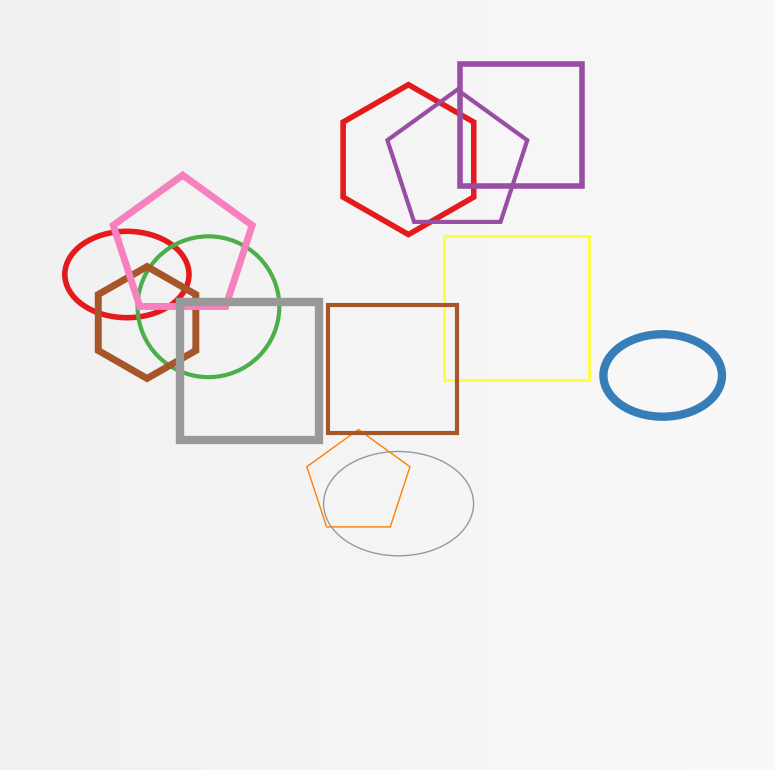[{"shape": "hexagon", "thickness": 2, "radius": 0.49, "center": [0.527, 0.793]}, {"shape": "oval", "thickness": 2, "radius": 0.4, "center": [0.164, 0.644]}, {"shape": "oval", "thickness": 3, "radius": 0.38, "center": [0.855, 0.512]}, {"shape": "circle", "thickness": 1.5, "radius": 0.46, "center": [0.269, 0.602]}, {"shape": "pentagon", "thickness": 1.5, "radius": 0.47, "center": [0.59, 0.789]}, {"shape": "square", "thickness": 2, "radius": 0.39, "center": [0.673, 0.838]}, {"shape": "pentagon", "thickness": 0.5, "radius": 0.35, "center": [0.462, 0.372]}, {"shape": "square", "thickness": 1, "radius": 0.47, "center": [0.666, 0.6]}, {"shape": "hexagon", "thickness": 2.5, "radius": 0.36, "center": [0.19, 0.581]}, {"shape": "square", "thickness": 1.5, "radius": 0.41, "center": [0.506, 0.521]}, {"shape": "pentagon", "thickness": 2.5, "radius": 0.47, "center": [0.236, 0.678]}, {"shape": "square", "thickness": 3, "radius": 0.45, "center": [0.322, 0.518]}, {"shape": "oval", "thickness": 0.5, "radius": 0.48, "center": [0.514, 0.346]}]